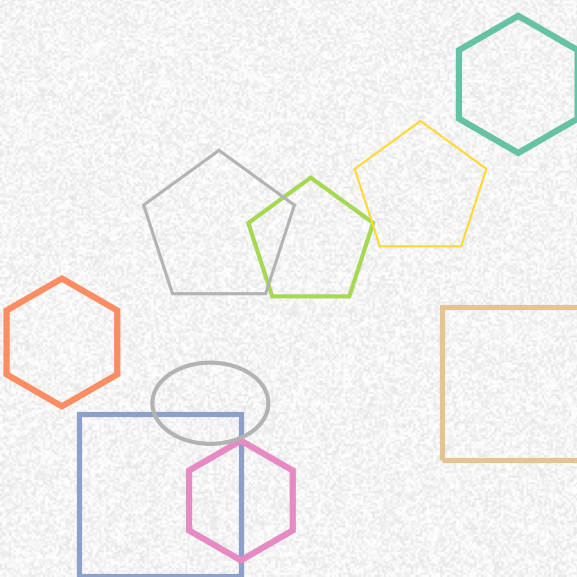[{"shape": "hexagon", "thickness": 3, "radius": 0.59, "center": [0.897, 0.853]}, {"shape": "hexagon", "thickness": 3, "radius": 0.55, "center": [0.107, 0.406]}, {"shape": "square", "thickness": 2.5, "radius": 0.7, "center": [0.277, 0.142]}, {"shape": "hexagon", "thickness": 3, "radius": 0.52, "center": [0.417, 0.133]}, {"shape": "pentagon", "thickness": 2, "radius": 0.57, "center": [0.538, 0.578]}, {"shape": "pentagon", "thickness": 1, "radius": 0.6, "center": [0.728, 0.67]}, {"shape": "square", "thickness": 2.5, "radius": 0.66, "center": [0.898, 0.335]}, {"shape": "pentagon", "thickness": 1.5, "radius": 0.69, "center": [0.379, 0.602]}, {"shape": "oval", "thickness": 2, "radius": 0.5, "center": [0.364, 0.301]}]